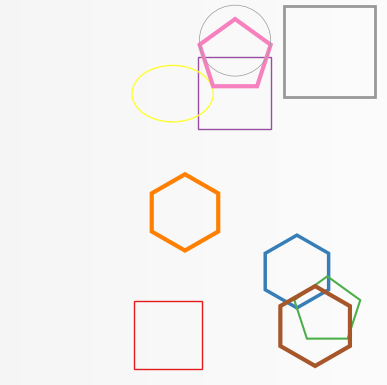[{"shape": "square", "thickness": 1, "radius": 0.44, "center": [0.435, 0.13]}, {"shape": "hexagon", "thickness": 2.5, "radius": 0.47, "center": [0.766, 0.295]}, {"shape": "pentagon", "thickness": 1.5, "radius": 0.45, "center": [0.845, 0.193]}, {"shape": "square", "thickness": 1, "radius": 0.47, "center": [0.605, 0.759]}, {"shape": "hexagon", "thickness": 3, "radius": 0.5, "center": [0.477, 0.448]}, {"shape": "oval", "thickness": 1, "radius": 0.52, "center": [0.445, 0.757]}, {"shape": "hexagon", "thickness": 3, "radius": 0.52, "center": [0.813, 0.153]}, {"shape": "pentagon", "thickness": 3, "radius": 0.48, "center": [0.607, 0.854]}, {"shape": "square", "thickness": 2, "radius": 0.59, "center": [0.851, 0.866]}, {"shape": "circle", "thickness": 0.5, "radius": 0.46, "center": [0.607, 0.894]}]